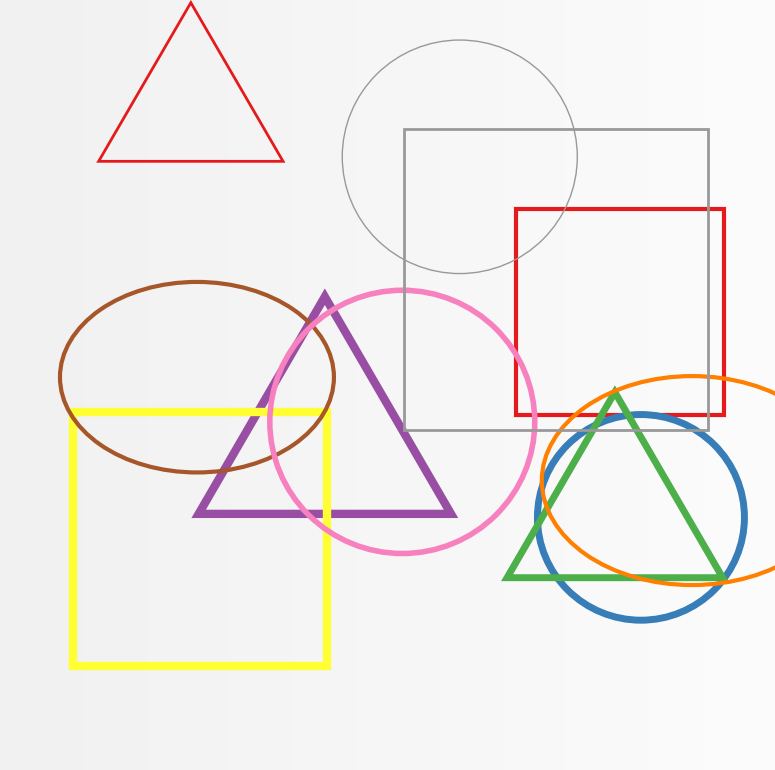[{"shape": "square", "thickness": 1.5, "radius": 0.67, "center": [0.8, 0.595]}, {"shape": "triangle", "thickness": 1, "radius": 0.69, "center": [0.246, 0.859]}, {"shape": "circle", "thickness": 2.5, "radius": 0.67, "center": [0.827, 0.328]}, {"shape": "triangle", "thickness": 2.5, "radius": 0.8, "center": [0.793, 0.33]}, {"shape": "triangle", "thickness": 3, "radius": 0.94, "center": [0.419, 0.427]}, {"shape": "oval", "thickness": 1.5, "radius": 0.97, "center": [0.893, 0.376]}, {"shape": "square", "thickness": 3, "radius": 0.82, "center": [0.258, 0.3]}, {"shape": "oval", "thickness": 1.5, "radius": 0.88, "center": [0.254, 0.51]}, {"shape": "circle", "thickness": 2, "radius": 0.85, "center": [0.519, 0.452]}, {"shape": "square", "thickness": 1, "radius": 0.98, "center": [0.717, 0.637]}, {"shape": "circle", "thickness": 0.5, "radius": 0.76, "center": [0.593, 0.796]}]